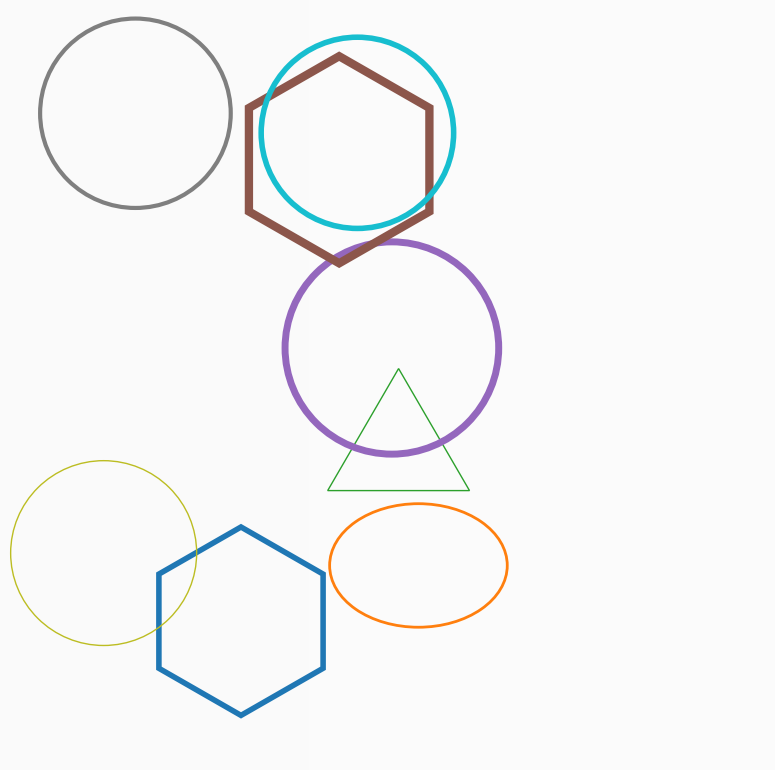[{"shape": "hexagon", "thickness": 2, "radius": 0.61, "center": [0.311, 0.193]}, {"shape": "oval", "thickness": 1, "radius": 0.57, "center": [0.54, 0.266]}, {"shape": "triangle", "thickness": 0.5, "radius": 0.53, "center": [0.514, 0.416]}, {"shape": "circle", "thickness": 2.5, "radius": 0.69, "center": [0.506, 0.548]}, {"shape": "hexagon", "thickness": 3, "radius": 0.67, "center": [0.438, 0.793]}, {"shape": "circle", "thickness": 1.5, "radius": 0.61, "center": [0.175, 0.853]}, {"shape": "circle", "thickness": 0.5, "radius": 0.6, "center": [0.134, 0.282]}, {"shape": "circle", "thickness": 2, "radius": 0.62, "center": [0.461, 0.828]}]